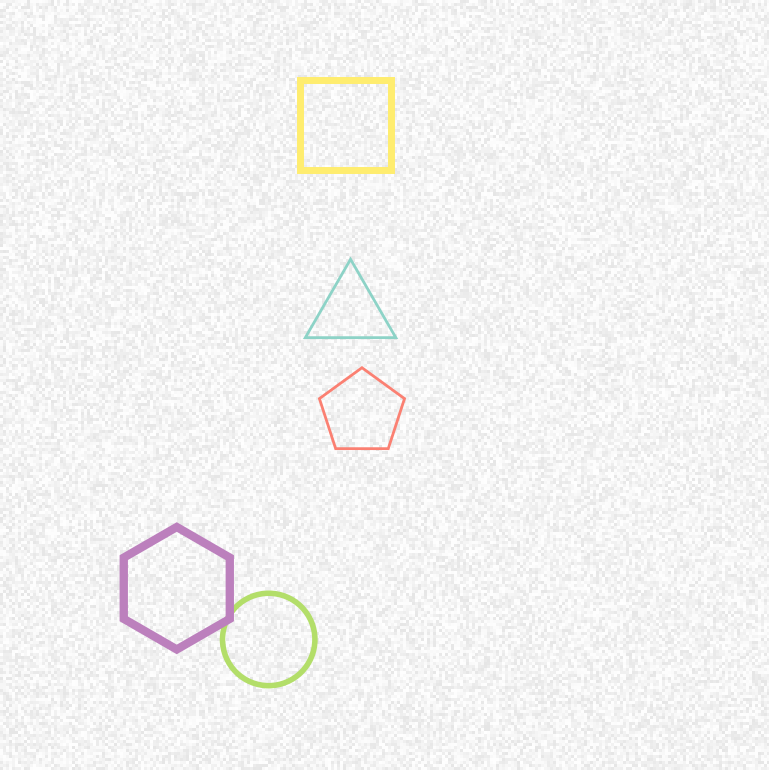[{"shape": "triangle", "thickness": 1, "radius": 0.34, "center": [0.455, 0.595]}, {"shape": "pentagon", "thickness": 1, "radius": 0.29, "center": [0.47, 0.464]}, {"shape": "circle", "thickness": 2, "radius": 0.3, "center": [0.349, 0.17]}, {"shape": "hexagon", "thickness": 3, "radius": 0.4, "center": [0.23, 0.236]}, {"shape": "square", "thickness": 2.5, "radius": 0.29, "center": [0.449, 0.838]}]